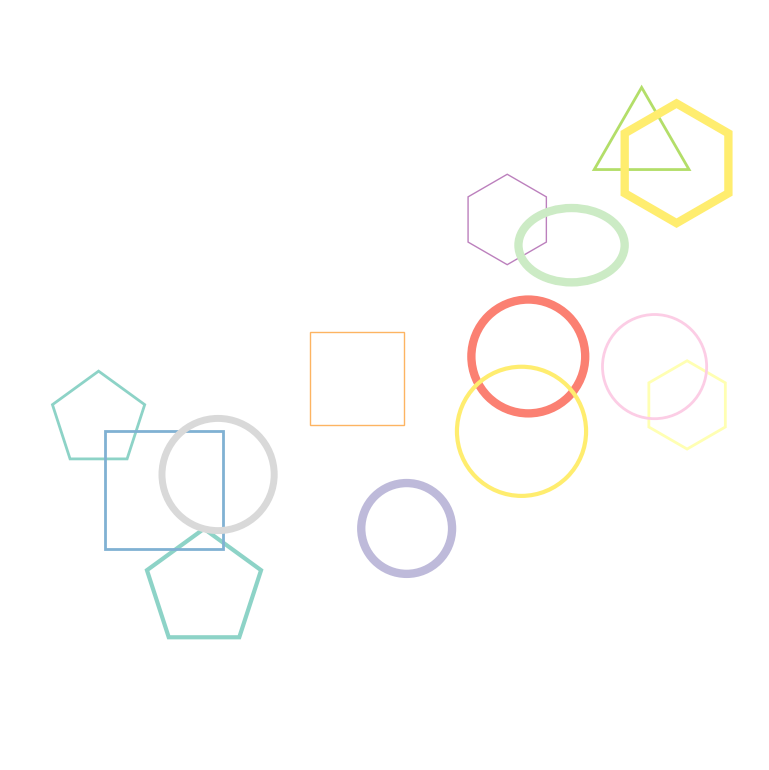[{"shape": "pentagon", "thickness": 1, "radius": 0.31, "center": [0.128, 0.455]}, {"shape": "pentagon", "thickness": 1.5, "radius": 0.39, "center": [0.265, 0.235]}, {"shape": "hexagon", "thickness": 1, "radius": 0.29, "center": [0.892, 0.474]}, {"shape": "circle", "thickness": 3, "radius": 0.29, "center": [0.528, 0.314]}, {"shape": "circle", "thickness": 3, "radius": 0.37, "center": [0.686, 0.537]}, {"shape": "square", "thickness": 1, "radius": 0.38, "center": [0.213, 0.364]}, {"shape": "square", "thickness": 0.5, "radius": 0.3, "center": [0.464, 0.508]}, {"shape": "triangle", "thickness": 1, "radius": 0.36, "center": [0.833, 0.815]}, {"shape": "circle", "thickness": 1, "radius": 0.34, "center": [0.85, 0.524]}, {"shape": "circle", "thickness": 2.5, "radius": 0.36, "center": [0.283, 0.384]}, {"shape": "hexagon", "thickness": 0.5, "radius": 0.29, "center": [0.659, 0.715]}, {"shape": "oval", "thickness": 3, "radius": 0.34, "center": [0.742, 0.682]}, {"shape": "circle", "thickness": 1.5, "radius": 0.42, "center": [0.677, 0.44]}, {"shape": "hexagon", "thickness": 3, "radius": 0.39, "center": [0.879, 0.788]}]